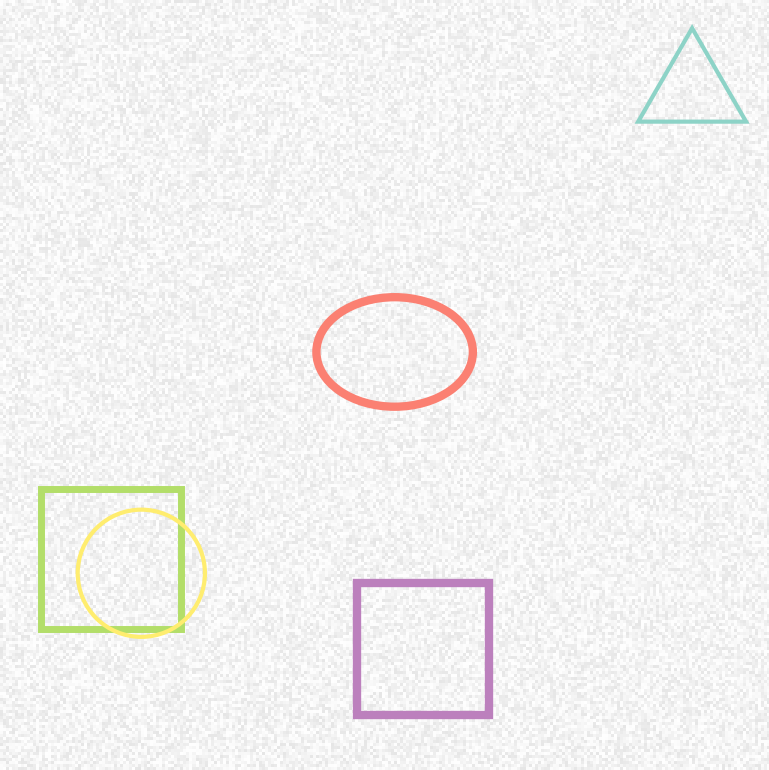[{"shape": "triangle", "thickness": 1.5, "radius": 0.4, "center": [0.899, 0.882]}, {"shape": "oval", "thickness": 3, "radius": 0.51, "center": [0.513, 0.543]}, {"shape": "square", "thickness": 2.5, "radius": 0.45, "center": [0.144, 0.274]}, {"shape": "square", "thickness": 3, "radius": 0.43, "center": [0.549, 0.157]}, {"shape": "circle", "thickness": 1.5, "radius": 0.41, "center": [0.184, 0.255]}]